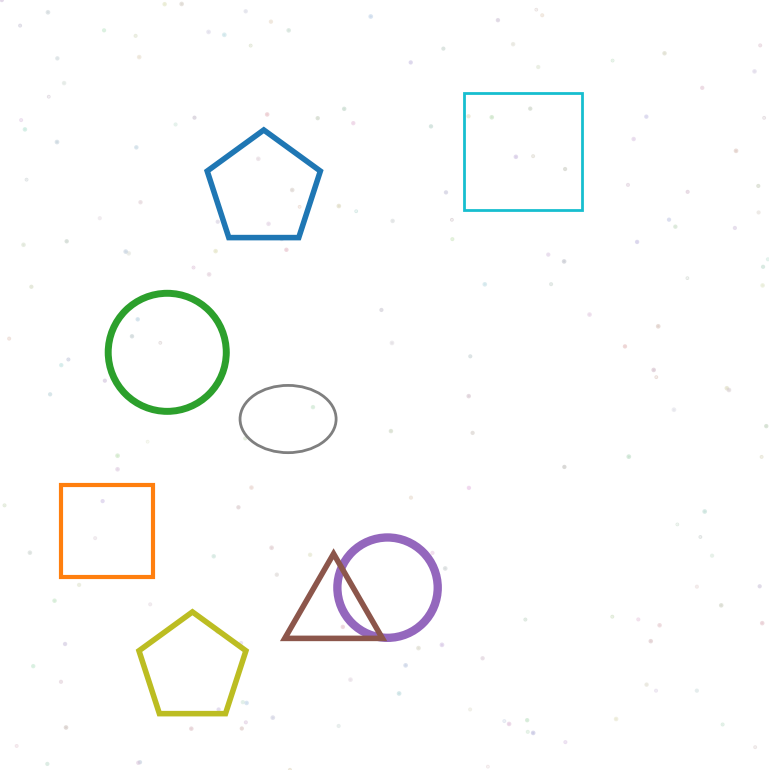[{"shape": "pentagon", "thickness": 2, "radius": 0.39, "center": [0.343, 0.754]}, {"shape": "square", "thickness": 1.5, "radius": 0.3, "center": [0.139, 0.311]}, {"shape": "circle", "thickness": 2.5, "radius": 0.38, "center": [0.217, 0.542]}, {"shape": "circle", "thickness": 3, "radius": 0.33, "center": [0.503, 0.237]}, {"shape": "triangle", "thickness": 2, "radius": 0.37, "center": [0.433, 0.208]}, {"shape": "oval", "thickness": 1, "radius": 0.31, "center": [0.374, 0.456]}, {"shape": "pentagon", "thickness": 2, "radius": 0.37, "center": [0.25, 0.132]}, {"shape": "square", "thickness": 1, "radius": 0.38, "center": [0.679, 0.803]}]